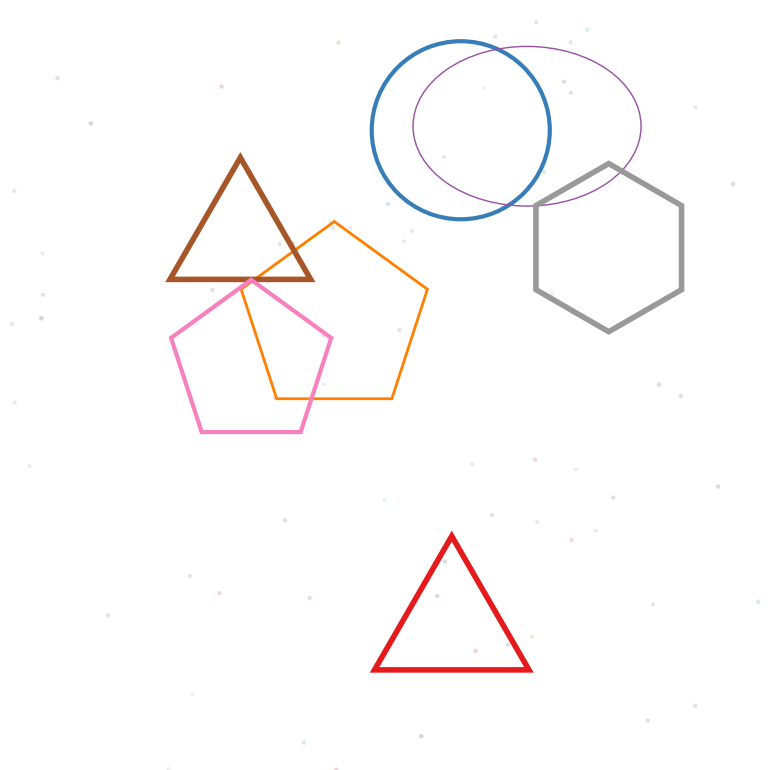[{"shape": "triangle", "thickness": 2, "radius": 0.58, "center": [0.587, 0.188]}, {"shape": "circle", "thickness": 1.5, "radius": 0.58, "center": [0.598, 0.831]}, {"shape": "oval", "thickness": 0.5, "radius": 0.74, "center": [0.684, 0.836]}, {"shape": "pentagon", "thickness": 1, "radius": 0.64, "center": [0.434, 0.585]}, {"shape": "triangle", "thickness": 2, "radius": 0.53, "center": [0.312, 0.69]}, {"shape": "pentagon", "thickness": 1.5, "radius": 0.55, "center": [0.326, 0.527]}, {"shape": "hexagon", "thickness": 2, "radius": 0.55, "center": [0.791, 0.678]}]